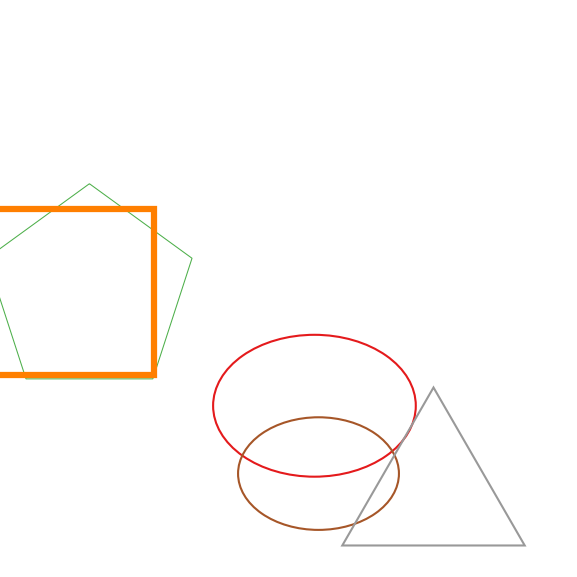[{"shape": "oval", "thickness": 1, "radius": 0.88, "center": [0.545, 0.297]}, {"shape": "pentagon", "thickness": 0.5, "radius": 0.93, "center": [0.155, 0.494]}, {"shape": "square", "thickness": 3, "radius": 0.72, "center": [0.123, 0.494]}, {"shape": "oval", "thickness": 1, "radius": 0.7, "center": [0.552, 0.179]}, {"shape": "triangle", "thickness": 1, "radius": 0.91, "center": [0.751, 0.146]}]